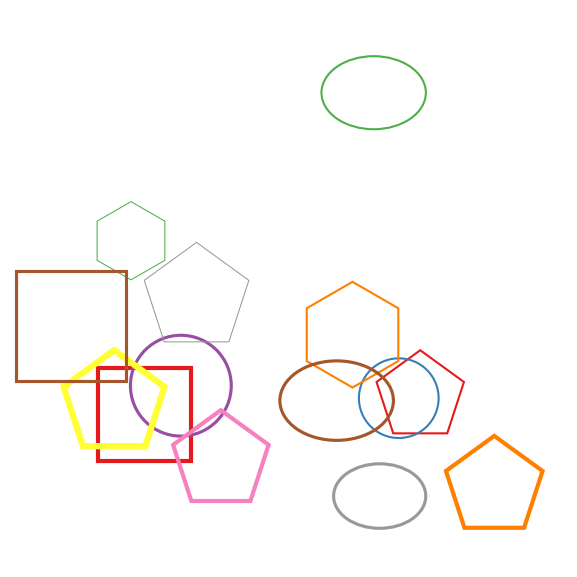[{"shape": "pentagon", "thickness": 1, "radius": 0.4, "center": [0.728, 0.313]}, {"shape": "square", "thickness": 2, "radius": 0.4, "center": [0.25, 0.281]}, {"shape": "circle", "thickness": 1, "radius": 0.34, "center": [0.691, 0.31]}, {"shape": "oval", "thickness": 1, "radius": 0.45, "center": [0.647, 0.839]}, {"shape": "hexagon", "thickness": 0.5, "radius": 0.34, "center": [0.227, 0.582]}, {"shape": "circle", "thickness": 1.5, "radius": 0.44, "center": [0.313, 0.331]}, {"shape": "hexagon", "thickness": 1, "radius": 0.46, "center": [0.61, 0.42]}, {"shape": "pentagon", "thickness": 2, "radius": 0.44, "center": [0.856, 0.156]}, {"shape": "pentagon", "thickness": 3, "radius": 0.46, "center": [0.198, 0.301]}, {"shape": "square", "thickness": 1.5, "radius": 0.47, "center": [0.123, 0.434]}, {"shape": "oval", "thickness": 1.5, "radius": 0.49, "center": [0.583, 0.305]}, {"shape": "pentagon", "thickness": 2, "radius": 0.43, "center": [0.382, 0.202]}, {"shape": "oval", "thickness": 1.5, "radius": 0.4, "center": [0.657, 0.14]}, {"shape": "pentagon", "thickness": 0.5, "radius": 0.48, "center": [0.34, 0.484]}]